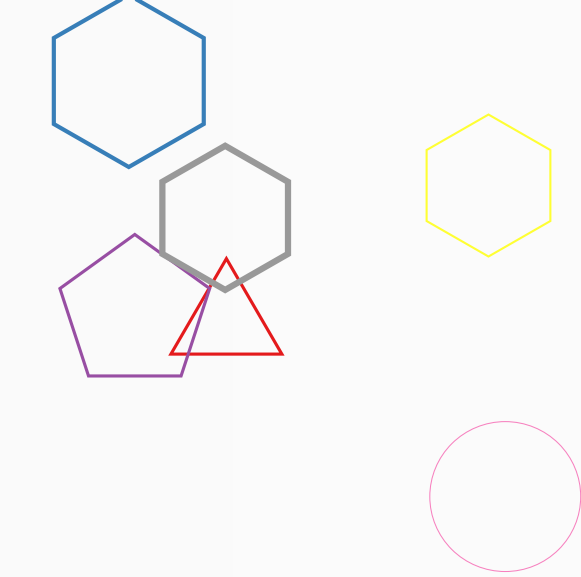[{"shape": "triangle", "thickness": 1.5, "radius": 0.55, "center": [0.389, 0.441]}, {"shape": "hexagon", "thickness": 2, "radius": 0.74, "center": [0.222, 0.859]}, {"shape": "pentagon", "thickness": 1.5, "radius": 0.68, "center": [0.232, 0.458]}, {"shape": "hexagon", "thickness": 1, "radius": 0.61, "center": [0.84, 0.678]}, {"shape": "circle", "thickness": 0.5, "radius": 0.65, "center": [0.869, 0.139]}, {"shape": "hexagon", "thickness": 3, "radius": 0.62, "center": [0.387, 0.622]}]